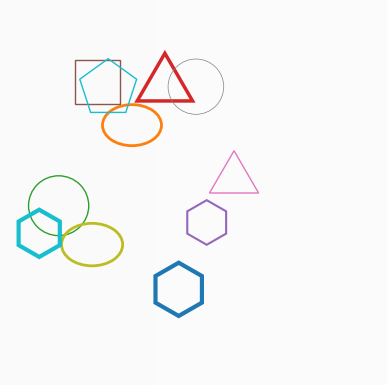[{"shape": "hexagon", "thickness": 3, "radius": 0.35, "center": [0.461, 0.248]}, {"shape": "oval", "thickness": 2, "radius": 0.38, "center": [0.341, 0.675]}, {"shape": "circle", "thickness": 1, "radius": 0.39, "center": [0.151, 0.466]}, {"shape": "triangle", "thickness": 2.5, "radius": 0.41, "center": [0.426, 0.779]}, {"shape": "hexagon", "thickness": 1.5, "radius": 0.29, "center": [0.533, 0.422]}, {"shape": "square", "thickness": 1, "radius": 0.29, "center": [0.252, 0.787]}, {"shape": "triangle", "thickness": 1, "radius": 0.37, "center": [0.604, 0.535]}, {"shape": "circle", "thickness": 0.5, "radius": 0.36, "center": [0.506, 0.775]}, {"shape": "oval", "thickness": 2, "radius": 0.39, "center": [0.238, 0.365]}, {"shape": "pentagon", "thickness": 1, "radius": 0.39, "center": [0.279, 0.77]}, {"shape": "hexagon", "thickness": 3, "radius": 0.31, "center": [0.101, 0.394]}]